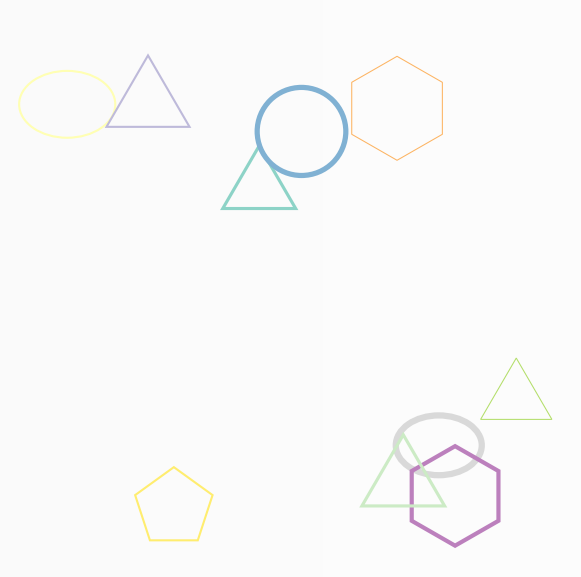[{"shape": "triangle", "thickness": 1.5, "radius": 0.36, "center": [0.446, 0.674]}, {"shape": "oval", "thickness": 1, "radius": 0.41, "center": [0.116, 0.818]}, {"shape": "triangle", "thickness": 1, "radius": 0.41, "center": [0.255, 0.821]}, {"shape": "circle", "thickness": 2.5, "radius": 0.38, "center": [0.519, 0.772]}, {"shape": "hexagon", "thickness": 0.5, "radius": 0.45, "center": [0.683, 0.812]}, {"shape": "triangle", "thickness": 0.5, "radius": 0.35, "center": [0.888, 0.308]}, {"shape": "oval", "thickness": 3, "radius": 0.37, "center": [0.755, 0.228]}, {"shape": "hexagon", "thickness": 2, "radius": 0.43, "center": [0.783, 0.14]}, {"shape": "triangle", "thickness": 1.5, "radius": 0.41, "center": [0.694, 0.164]}, {"shape": "pentagon", "thickness": 1, "radius": 0.35, "center": [0.299, 0.12]}]